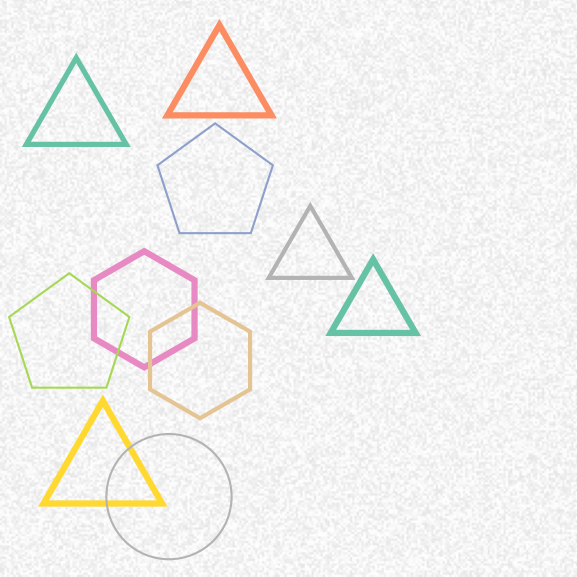[{"shape": "triangle", "thickness": 2.5, "radius": 0.5, "center": [0.132, 0.799]}, {"shape": "triangle", "thickness": 3, "radius": 0.42, "center": [0.646, 0.465]}, {"shape": "triangle", "thickness": 3, "radius": 0.52, "center": [0.38, 0.851]}, {"shape": "pentagon", "thickness": 1, "radius": 0.53, "center": [0.373, 0.68]}, {"shape": "hexagon", "thickness": 3, "radius": 0.5, "center": [0.25, 0.464]}, {"shape": "pentagon", "thickness": 1, "radius": 0.55, "center": [0.12, 0.416]}, {"shape": "triangle", "thickness": 3, "radius": 0.59, "center": [0.178, 0.187]}, {"shape": "hexagon", "thickness": 2, "radius": 0.5, "center": [0.346, 0.375]}, {"shape": "triangle", "thickness": 2, "radius": 0.42, "center": [0.537, 0.56]}, {"shape": "circle", "thickness": 1, "radius": 0.54, "center": [0.293, 0.139]}]